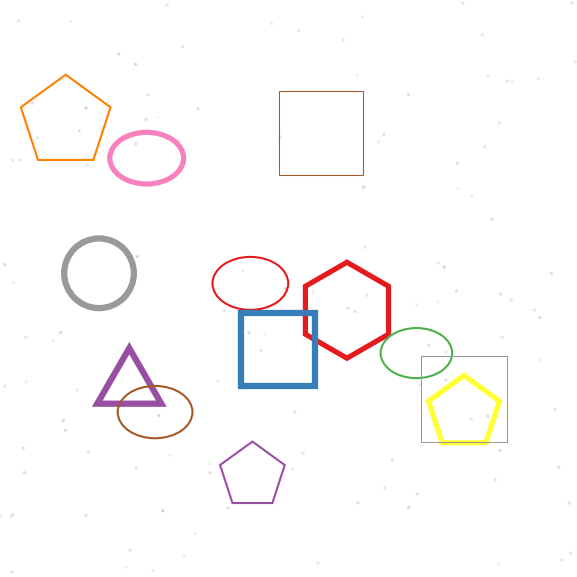[{"shape": "oval", "thickness": 1, "radius": 0.33, "center": [0.434, 0.508]}, {"shape": "hexagon", "thickness": 2.5, "radius": 0.42, "center": [0.601, 0.462]}, {"shape": "square", "thickness": 3, "radius": 0.32, "center": [0.481, 0.394]}, {"shape": "oval", "thickness": 1, "radius": 0.31, "center": [0.721, 0.388]}, {"shape": "triangle", "thickness": 3, "radius": 0.32, "center": [0.224, 0.332]}, {"shape": "pentagon", "thickness": 1, "radius": 0.29, "center": [0.437, 0.176]}, {"shape": "pentagon", "thickness": 1, "radius": 0.41, "center": [0.114, 0.788]}, {"shape": "pentagon", "thickness": 2.5, "radius": 0.32, "center": [0.803, 0.285]}, {"shape": "square", "thickness": 0.5, "radius": 0.36, "center": [0.556, 0.769]}, {"shape": "oval", "thickness": 1, "radius": 0.32, "center": [0.269, 0.286]}, {"shape": "oval", "thickness": 2.5, "radius": 0.32, "center": [0.254, 0.725]}, {"shape": "circle", "thickness": 3, "radius": 0.3, "center": [0.171, 0.526]}, {"shape": "square", "thickness": 0.5, "radius": 0.37, "center": [0.803, 0.309]}]